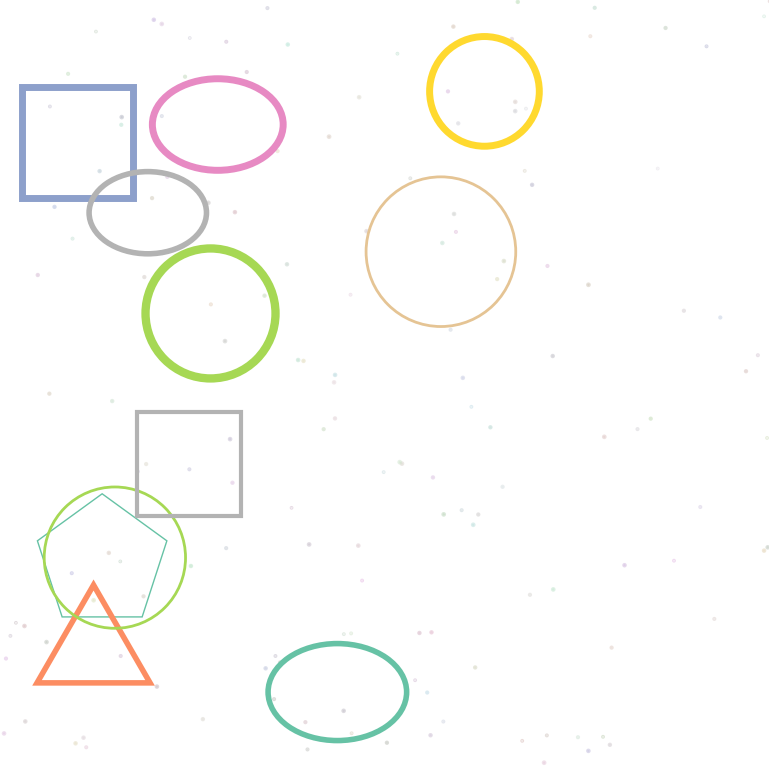[{"shape": "oval", "thickness": 2, "radius": 0.45, "center": [0.438, 0.101]}, {"shape": "pentagon", "thickness": 0.5, "radius": 0.44, "center": [0.133, 0.27]}, {"shape": "triangle", "thickness": 2, "radius": 0.42, "center": [0.121, 0.156]}, {"shape": "square", "thickness": 2.5, "radius": 0.36, "center": [0.101, 0.815]}, {"shape": "oval", "thickness": 2.5, "radius": 0.42, "center": [0.283, 0.838]}, {"shape": "circle", "thickness": 3, "radius": 0.42, "center": [0.273, 0.593]}, {"shape": "circle", "thickness": 1, "radius": 0.46, "center": [0.149, 0.276]}, {"shape": "circle", "thickness": 2.5, "radius": 0.36, "center": [0.629, 0.881]}, {"shape": "circle", "thickness": 1, "radius": 0.49, "center": [0.573, 0.673]}, {"shape": "square", "thickness": 1.5, "radius": 0.34, "center": [0.246, 0.398]}, {"shape": "oval", "thickness": 2, "radius": 0.38, "center": [0.192, 0.724]}]